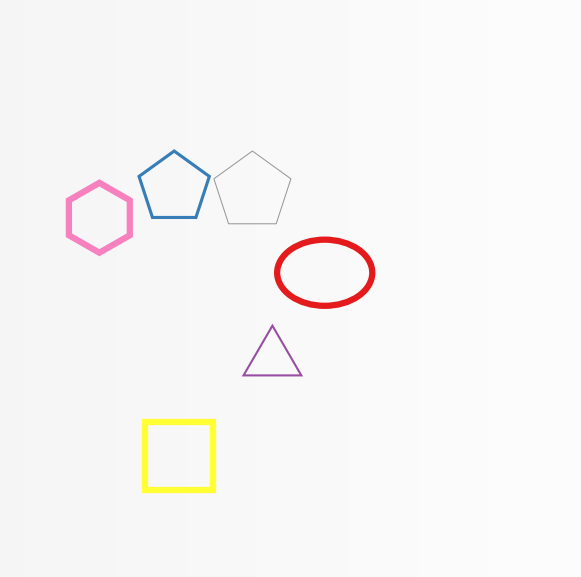[{"shape": "oval", "thickness": 3, "radius": 0.41, "center": [0.559, 0.527]}, {"shape": "pentagon", "thickness": 1.5, "radius": 0.32, "center": [0.3, 0.674]}, {"shape": "triangle", "thickness": 1, "radius": 0.29, "center": [0.469, 0.378]}, {"shape": "square", "thickness": 3, "radius": 0.29, "center": [0.308, 0.21]}, {"shape": "hexagon", "thickness": 3, "radius": 0.3, "center": [0.171, 0.622]}, {"shape": "pentagon", "thickness": 0.5, "radius": 0.35, "center": [0.434, 0.668]}]